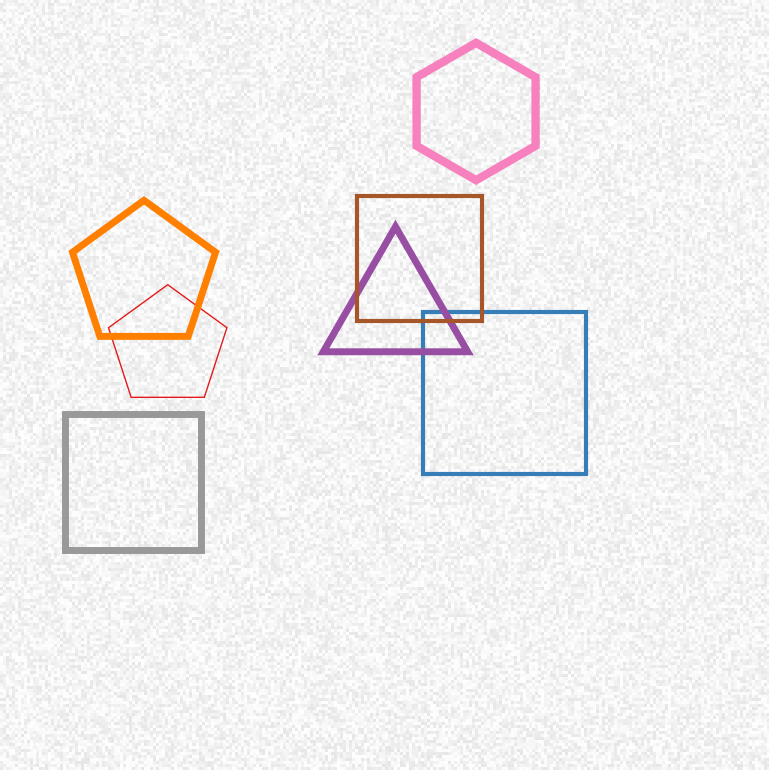[{"shape": "pentagon", "thickness": 0.5, "radius": 0.4, "center": [0.218, 0.549]}, {"shape": "square", "thickness": 1.5, "radius": 0.53, "center": [0.655, 0.49]}, {"shape": "triangle", "thickness": 2.5, "radius": 0.54, "center": [0.514, 0.597]}, {"shape": "pentagon", "thickness": 2.5, "radius": 0.49, "center": [0.187, 0.642]}, {"shape": "square", "thickness": 1.5, "radius": 0.41, "center": [0.544, 0.664]}, {"shape": "hexagon", "thickness": 3, "radius": 0.45, "center": [0.618, 0.855]}, {"shape": "square", "thickness": 2.5, "radius": 0.44, "center": [0.172, 0.374]}]